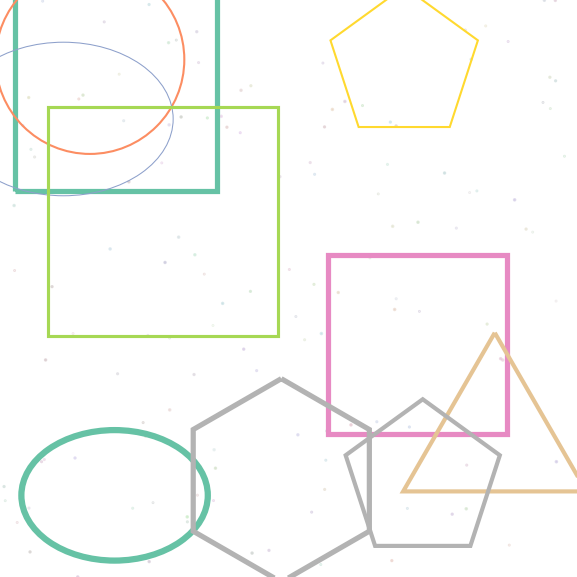[{"shape": "square", "thickness": 2.5, "radius": 0.87, "center": [0.201, 0.843]}, {"shape": "oval", "thickness": 3, "radius": 0.81, "center": [0.198, 0.141]}, {"shape": "circle", "thickness": 1, "radius": 0.82, "center": [0.156, 0.896]}, {"shape": "oval", "thickness": 0.5, "radius": 0.95, "center": [0.11, 0.793]}, {"shape": "square", "thickness": 2.5, "radius": 0.78, "center": [0.722, 0.403]}, {"shape": "square", "thickness": 1.5, "radius": 0.99, "center": [0.282, 0.616]}, {"shape": "pentagon", "thickness": 1, "radius": 0.67, "center": [0.7, 0.888]}, {"shape": "triangle", "thickness": 2, "radius": 0.92, "center": [0.857, 0.24]}, {"shape": "hexagon", "thickness": 2.5, "radius": 0.88, "center": [0.487, 0.167]}, {"shape": "pentagon", "thickness": 2, "radius": 0.7, "center": [0.732, 0.167]}]